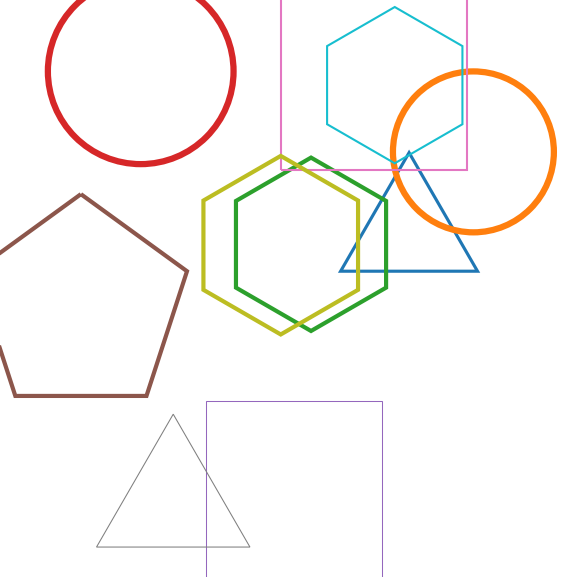[{"shape": "triangle", "thickness": 1.5, "radius": 0.68, "center": [0.708, 0.598]}, {"shape": "circle", "thickness": 3, "radius": 0.7, "center": [0.82, 0.736]}, {"shape": "hexagon", "thickness": 2, "radius": 0.75, "center": [0.539, 0.576]}, {"shape": "circle", "thickness": 3, "radius": 0.8, "center": [0.244, 0.876]}, {"shape": "square", "thickness": 0.5, "radius": 0.76, "center": [0.509, 0.151]}, {"shape": "pentagon", "thickness": 2, "radius": 0.97, "center": [0.14, 0.47]}, {"shape": "square", "thickness": 1, "radius": 0.81, "center": [0.648, 0.866]}, {"shape": "triangle", "thickness": 0.5, "radius": 0.77, "center": [0.3, 0.129]}, {"shape": "hexagon", "thickness": 2, "radius": 0.77, "center": [0.486, 0.575]}, {"shape": "hexagon", "thickness": 1, "radius": 0.68, "center": [0.684, 0.852]}]